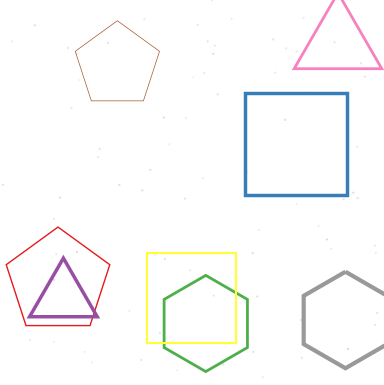[{"shape": "pentagon", "thickness": 1, "radius": 0.71, "center": [0.151, 0.269]}, {"shape": "square", "thickness": 2.5, "radius": 0.66, "center": [0.769, 0.626]}, {"shape": "hexagon", "thickness": 2, "radius": 0.62, "center": [0.534, 0.16]}, {"shape": "triangle", "thickness": 2.5, "radius": 0.51, "center": [0.165, 0.228]}, {"shape": "square", "thickness": 1.5, "radius": 0.58, "center": [0.498, 0.227]}, {"shape": "pentagon", "thickness": 0.5, "radius": 0.58, "center": [0.305, 0.831]}, {"shape": "triangle", "thickness": 2, "radius": 0.66, "center": [0.878, 0.887]}, {"shape": "hexagon", "thickness": 3, "radius": 0.63, "center": [0.897, 0.169]}]